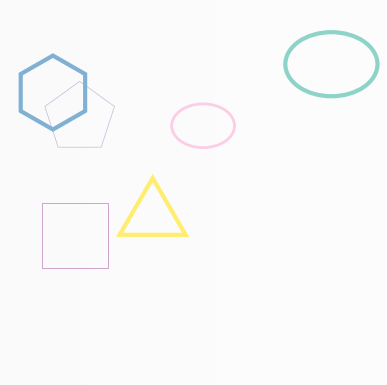[{"shape": "oval", "thickness": 3, "radius": 0.59, "center": [0.855, 0.833]}, {"shape": "pentagon", "thickness": 0.5, "radius": 0.47, "center": [0.206, 0.694]}, {"shape": "hexagon", "thickness": 3, "radius": 0.48, "center": [0.137, 0.76]}, {"shape": "oval", "thickness": 2, "radius": 0.41, "center": [0.524, 0.673]}, {"shape": "square", "thickness": 0.5, "radius": 0.42, "center": [0.193, 0.387]}, {"shape": "triangle", "thickness": 3, "radius": 0.49, "center": [0.394, 0.439]}]